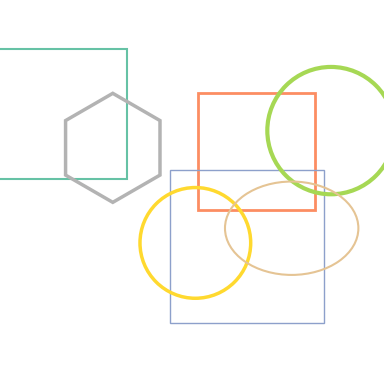[{"shape": "square", "thickness": 1.5, "radius": 0.85, "center": [0.161, 0.704]}, {"shape": "square", "thickness": 2, "radius": 0.76, "center": [0.666, 0.607]}, {"shape": "square", "thickness": 1, "radius": 1.0, "center": [0.641, 0.36]}, {"shape": "circle", "thickness": 3, "radius": 0.83, "center": [0.86, 0.661]}, {"shape": "circle", "thickness": 2.5, "radius": 0.72, "center": [0.507, 0.369]}, {"shape": "oval", "thickness": 1.5, "radius": 0.87, "center": [0.758, 0.407]}, {"shape": "hexagon", "thickness": 2.5, "radius": 0.71, "center": [0.293, 0.616]}]